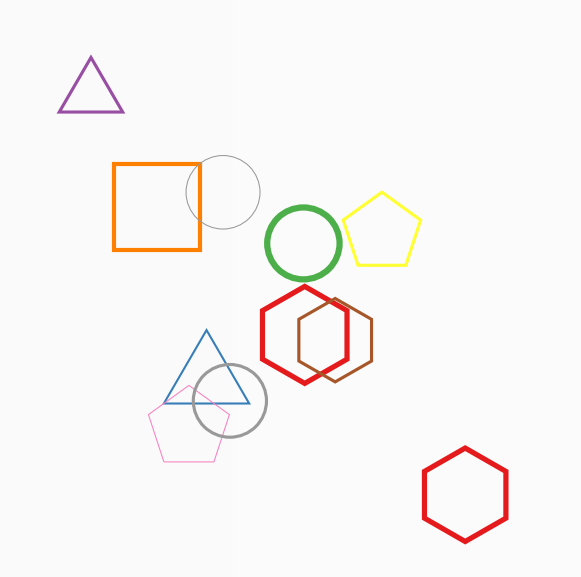[{"shape": "hexagon", "thickness": 2.5, "radius": 0.42, "center": [0.524, 0.419]}, {"shape": "hexagon", "thickness": 2.5, "radius": 0.4, "center": [0.8, 0.142]}, {"shape": "triangle", "thickness": 1, "radius": 0.42, "center": [0.355, 0.343]}, {"shape": "circle", "thickness": 3, "radius": 0.31, "center": [0.522, 0.578]}, {"shape": "triangle", "thickness": 1.5, "radius": 0.31, "center": [0.157, 0.837]}, {"shape": "square", "thickness": 2, "radius": 0.37, "center": [0.27, 0.641]}, {"shape": "pentagon", "thickness": 1.5, "radius": 0.35, "center": [0.657, 0.596]}, {"shape": "hexagon", "thickness": 1.5, "radius": 0.36, "center": [0.577, 0.41]}, {"shape": "pentagon", "thickness": 0.5, "radius": 0.37, "center": [0.325, 0.259]}, {"shape": "circle", "thickness": 0.5, "radius": 0.32, "center": [0.384, 0.666]}, {"shape": "circle", "thickness": 1.5, "radius": 0.31, "center": [0.396, 0.305]}]